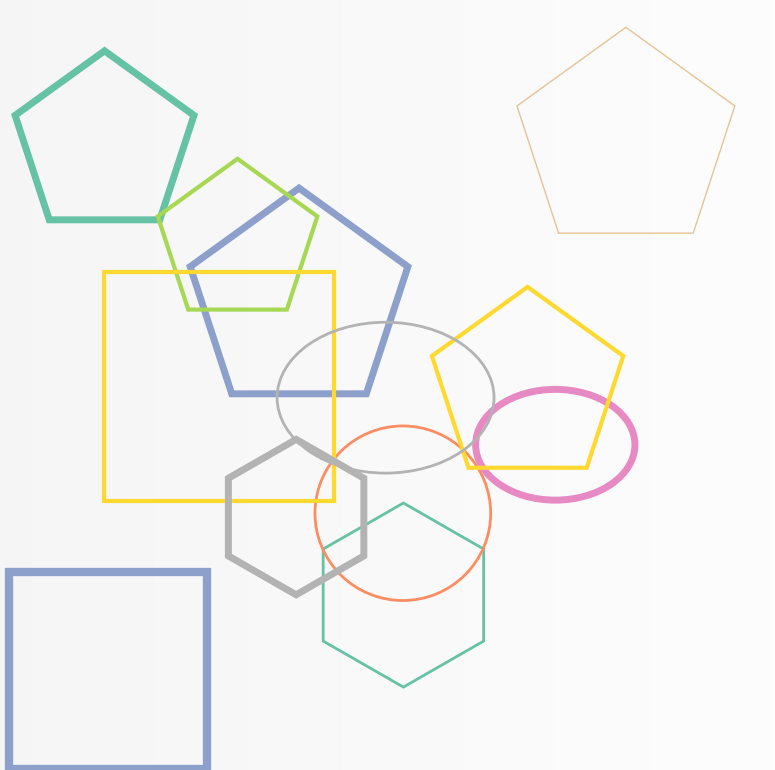[{"shape": "hexagon", "thickness": 1, "radius": 0.6, "center": [0.521, 0.227]}, {"shape": "pentagon", "thickness": 2.5, "radius": 0.61, "center": [0.135, 0.813]}, {"shape": "circle", "thickness": 1, "radius": 0.57, "center": [0.52, 0.333]}, {"shape": "pentagon", "thickness": 2.5, "radius": 0.74, "center": [0.386, 0.608]}, {"shape": "square", "thickness": 3, "radius": 0.64, "center": [0.139, 0.129]}, {"shape": "oval", "thickness": 2.5, "radius": 0.51, "center": [0.716, 0.422]}, {"shape": "pentagon", "thickness": 1.5, "radius": 0.54, "center": [0.307, 0.686]}, {"shape": "square", "thickness": 1.5, "radius": 0.74, "center": [0.282, 0.498]}, {"shape": "pentagon", "thickness": 1.5, "radius": 0.65, "center": [0.681, 0.498]}, {"shape": "pentagon", "thickness": 0.5, "radius": 0.74, "center": [0.808, 0.817]}, {"shape": "hexagon", "thickness": 2.5, "radius": 0.5, "center": [0.382, 0.328]}, {"shape": "oval", "thickness": 1, "radius": 0.7, "center": [0.498, 0.484]}]